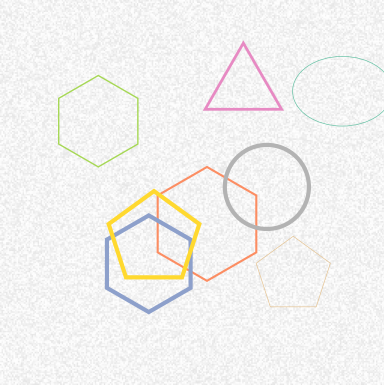[{"shape": "oval", "thickness": 0.5, "radius": 0.65, "center": [0.889, 0.763]}, {"shape": "hexagon", "thickness": 1.5, "radius": 0.74, "center": [0.538, 0.418]}, {"shape": "hexagon", "thickness": 3, "radius": 0.63, "center": [0.386, 0.315]}, {"shape": "triangle", "thickness": 2, "radius": 0.57, "center": [0.632, 0.773]}, {"shape": "hexagon", "thickness": 1, "radius": 0.59, "center": [0.255, 0.685]}, {"shape": "pentagon", "thickness": 3, "radius": 0.62, "center": [0.4, 0.38]}, {"shape": "pentagon", "thickness": 0.5, "radius": 0.51, "center": [0.762, 0.285]}, {"shape": "circle", "thickness": 3, "radius": 0.55, "center": [0.693, 0.514]}]